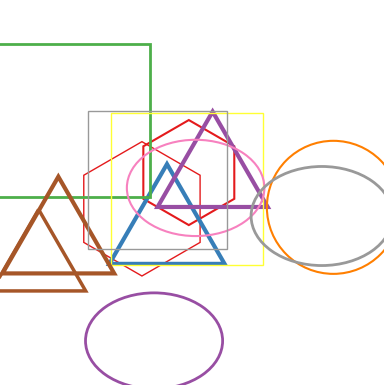[{"shape": "hexagon", "thickness": 1.5, "radius": 0.68, "center": [0.49, 0.552]}, {"shape": "hexagon", "thickness": 1, "radius": 0.87, "center": [0.369, 0.458]}, {"shape": "triangle", "thickness": 3, "radius": 0.86, "center": [0.434, 0.401]}, {"shape": "square", "thickness": 2, "radius": 0.99, "center": [0.192, 0.687]}, {"shape": "oval", "thickness": 2, "radius": 0.89, "center": [0.4, 0.115]}, {"shape": "triangle", "thickness": 3, "radius": 0.83, "center": [0.552, 0.545]}, {"shape": "circle", "thickness": 1.5, "radius": 0.86, "center": [0.866, 0.461]}, {"shape": "square", "thickness": 1, "radius": 0.99, "center": [0.485, 0.509]}, {"shape": "triangle", "thickness": 3, "radius": 0.84, "center": [0.152, 0.374]}, {"shape": "triangle", "thickness": 2.5, "radius": 0.71, "center": [0.1, 0.315]}, {"shape": "oval", "thickness": 1.5, "radius": 0.89, "center": [0.508, 0.512]}, {"shape": "square", "thickness": 1, "radius": 0.9, "center": [0.409, 0.533]}, {"shape": "oval", "thickness": 2, "radius": 0.92, "center": [0.836, 0.439]}]